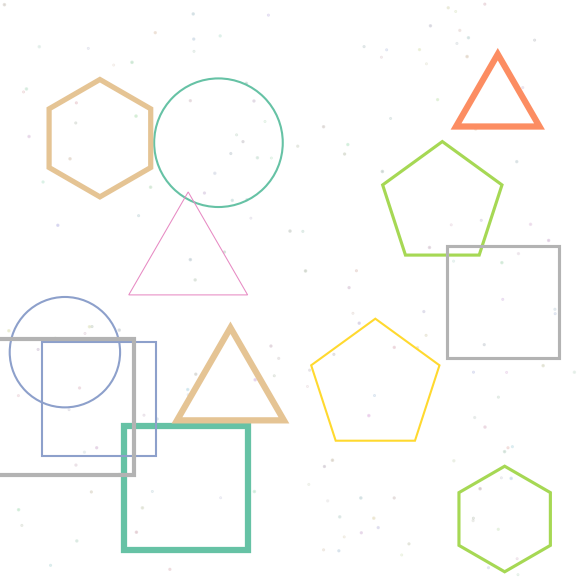[{"shape": "square", "thickness": 3, "radius": 0.54, "center": [0.321, 0.153]}, {"shape": "circle", "thickness": 1, "radius": 0.56, "center": [0.378, 0.752]}, {"shape": "triangle", "thickness": 3, "radius": 0.42, "center": [0.862, 0.822]}, {"shape": "square", "thickness": 1, "radius": 0.49, "center": [0.171, 0.308]}, {"shape": "circle", "thickness": 1, "radius": 0.48, "center": [0.112, 0.389]}, {"shape": "triangle", "thickness": 0.5, "radius": 0.59, "center": [0.326, 0.548]}, {"shape": "pentagon", "thickness": 1.5, "radius": 0.54, "center": [0.766, 0.645]}, {"shape": "hexagon", "thickness": 1.5, "radius": 0.46, "center": [0.874, 0.1]}, {"shape": "pentagon", "thickness": 1, "radius": 0.58, "center": [0.65, 0.33]}, {"shape": "hexagon", "thickness": 2.5, "radius": 0.51, "center": [0.173, 0.76]}, {"shape": "triangle", "thickness": 3, "radius": 0.53, "center": [0.399, 0.325]}, {"shape": "square", "thickness": 1.5, "radius": 0.49, "center": [0.872, 0.477]}, {"shape": "square", "thickness": 2, "radius": 0.59, "center": [0.115, 0.294]}]